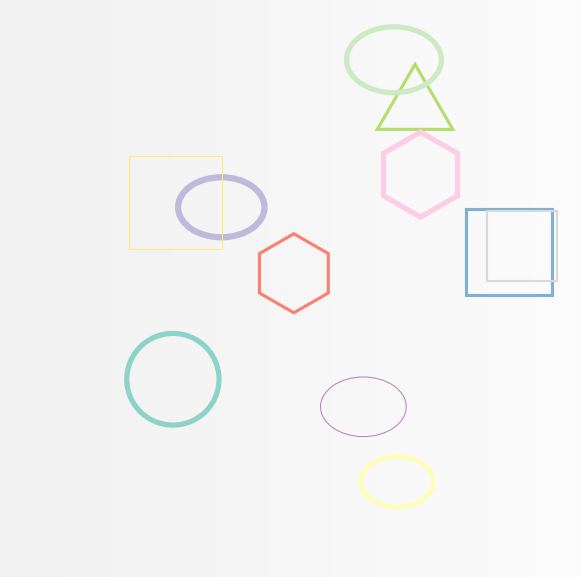[{"shape": "circle", "thickness": 2.5, "radius": 0.4, "center": [0.297, 0.342]}, {"shape": "oval", "thickness": 2, "radius": 0.31, "center": [0.683, 0.165]}, {"shape": "oval", "thickness": 3, "radius": 0.37, "center": [0.381, 0.64]}, {"shape": "hexagon", "thickness": 1.5, "radius": 0.34, "center": [0.506, 0.526]}, {"shape": "square", "thickness": 1.5, "radius": 0.37, "center": [0.876, 0.563]}, {"shape": "triangle", "thickness": 1.5, "radius": 0.38, "center": [0.714, 0.813]}, {"shape": "hexagon", "thickness": 2.5, "radius": 0.37, "center": [0.723, 0.697]}, {"shape": "square", "thickness": 1, "radius": 0.3, "center": [0.898, 0.573]}, {"shape": "oval", "thickness": 0.5, "radius": 0.37, "center": [0.625, 0.295]}, {"shape": "oval", "thickness": 2.5, "radius": 0.41, "center": [0.678, 0.896]}, {"shape": "square", "thickness": 0.5, "radius": 0.4, "center": [0.303, 0.648]}]